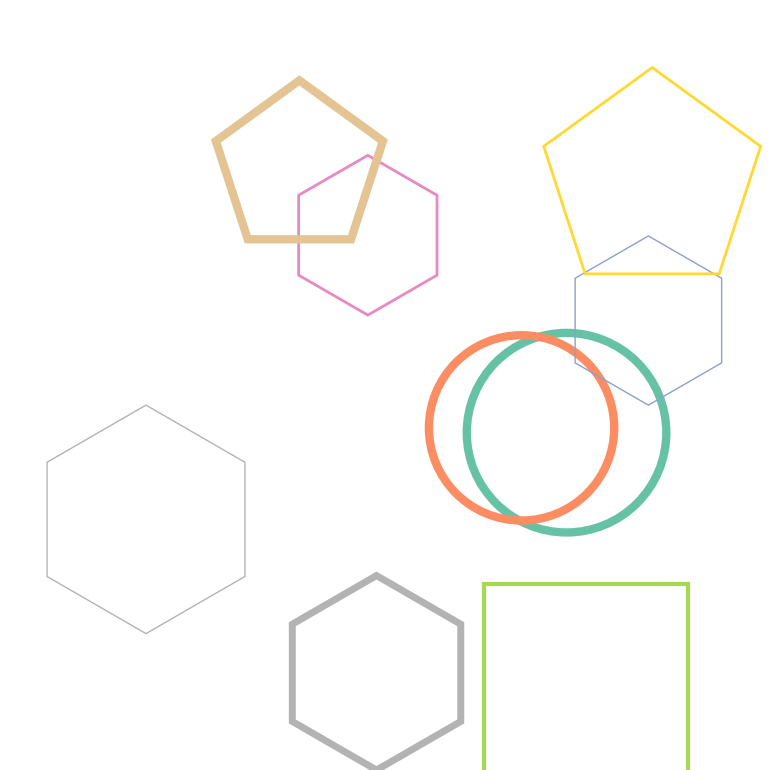[{"shape": "circle", "thickness": 3, "radius": 0.65, "center": [0.736, 0.438]}, {"shape": "circle", "thickness": 3, "radius": 0.6, "center": [0.677, 0.444]}, {"shape": "hexagon", "thickness": 0.5, "radius": 0.55, "center": [0.842, 0.584]}, {"shape": "hexagon", "thickness": 1, "radius": 0.52, "center": [0.478, 0.695]}, {"shape": "square", "thickness": 1.5, "radius": 0.66, "center": [0.761, 0.109]}, {"shape": "pentagon", "thickness": 1, "radius": 0.74, "center": [0.847, 0.764]}, {"shape": "pentagon", "thickness": 3, "radius": 0.57, "center": [0.389, 0.782]}, {"shape": "hexagon", "thickness": 2.5, "radius": 0.63, "center": [0.489, 0.126]}, {"shape": "hexagon", "thickness": 0.5, "radius": 0.74, "center": [0.19, 0.325]}]